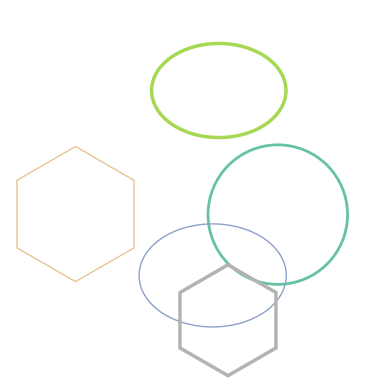[{"shape": "circle", "thickness": 2, "radius": 0.91, "center": [0.722, 0.443]}, {"shape": "oval", "thickness": 1, "radius": 0.96, "center": [0.552, 0.285]}, {"shape": "oval", "thickness": 2.5, "radius": 0.87, "center": [0.568, 0.765]}, {"shape": "hexagon", "thickness": 1, "radius": 0.88, "center": [0.196, 0.444]}, {"shape": "hexagon", "thickness": 2.5, "radius": 0.72, "center": [0.592, 0.168]}]